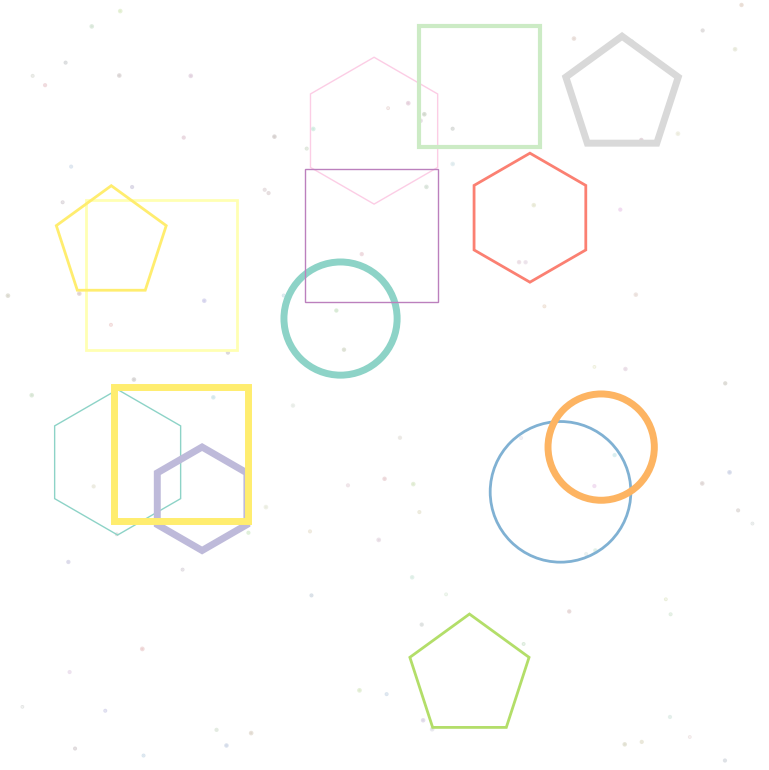[{"shape": "hexagon", "thickness": 0.5, "radius": 0.47, "center": [0.153, 0.4]}, {"shape": "circle", "thickness": 2.5, "radius": 0.37, "center": [0.442, 0.586]}, {"shape": "square", "thickness": 1, "radius": 0.49, "center": [0.21, 0.643]}, {"shape": "hexagon", "thickness": 2.5, "radius": 0.34, "center": [0.262, 0.352]}, {"shape": "hexagon", "thickness": 1, "radius": 0.42, "center": [0.688, 0.717]}, {"shape": "circle", "thickness": 1, "radius": 0.46, "center": [0.728, 0.361]}, {"shape": "circle", "thickness": 2.5, "radius": 0.35, "center": [0.781, 0.419]}, {"shape": "pentagon", "thickness": 1, "radius": 0.41, "center": [0.61, 0.121]}, {"shape": "hexagon", "thickness": 0.5, "radius": 0.48, "center": [0.486, 0.83]}, {"shape": "pentagon", "thickness": 2.5, "radius": 0.38, "center": [0.808, 0.876]}, {"shape": "square", "thickness": 0.5, "radius": 0.43, "center": [0.483, 0.694]}, {"shape": "square", "thickness": 1.5, "radius": 0.39, "center": [0.622, 0.888]}, {"shape": "pentagon", "thickness": 1, "radius": 0.38, "center": [0.145, 0.684]}, {"shape": "square", "thickness": 2.5, "radius": 0.43, "center": [0.235, 0.411]}]